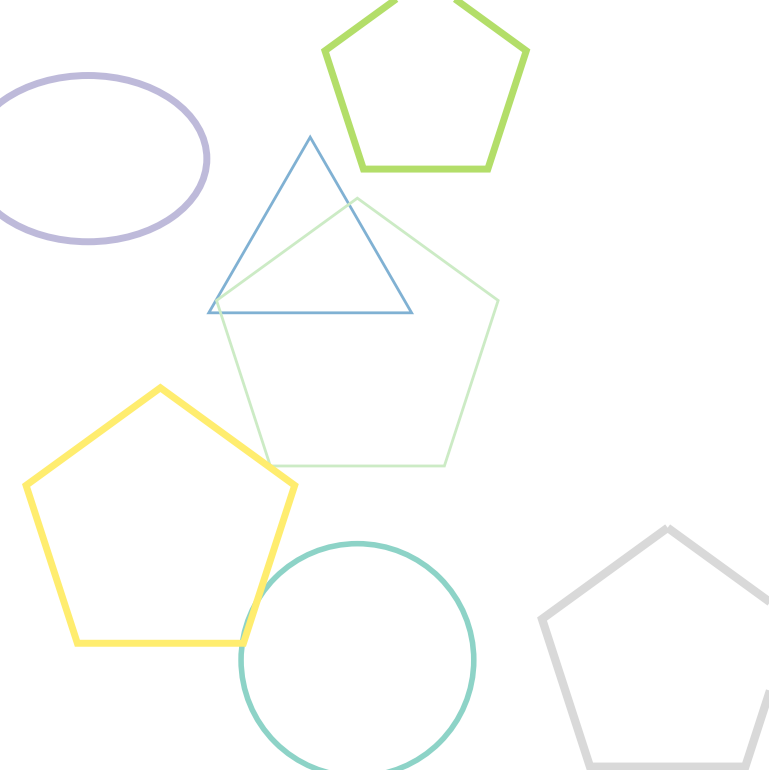[{"shape": "circle", "thickness": 2, "radius": 0.76, "center": [0.464, 0.143]}, {"shape": "oval", "thickness": 2.5, "radius": 0.77, "center": [0.114, 0.794]}, {"shape": "triangle", "thickness": 1, "radius": 0.76, "center": [0.403, 0.67]}, {"shape": "pentagon", "thickness": 2.5, "radius": 0.69, "center": [0.553, 0.892]}, {"shape": "pentagon", "thickness": 3, "radius": 0.86, "center": [0.867, 0.143]}, {"shape": "pentagon", "thickness": 1, "radius": 0.96, "center": [0.464, 0.55]}, {"shape": "pentagon", "thickness": 2.5, "radius": 0.92, "center": [0.208, 0.313]}]